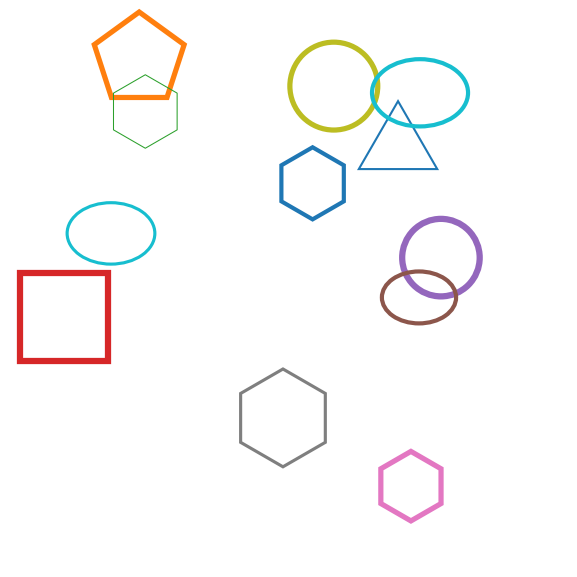[{"shape": "triangle", "thickness": 1, "radius": 0.39, "center": [0.689, 0.746]}, {"shape": "hexagon", "thickness": 2, "radius": 0.31, "center": [0.541, 0.682]}, {"shape": "pentagon", "thickness": 2.5, "radius": 0.41, "center": [0.241, 0.897]}, {"shape": "hexagon", "thickness": 0.5, "radius": 0.32, "center": [0.252, 0.806]}, {"shape": "square", "thickness": 3, "radius": 0.38, "center": [0.11, 0.451]}, {"shape": "circle", "thickness": 3, "radius": 0.34, "center": [0.764, 0.553]}, {"shape": "oval", "thickness": 2, "radius": 0.32, "center": [0.726, 0.484]}, {"shape": "hexagon", "thickness": 2.5, "radius": 0.3, "center": [0.712, 0.157]}, {"shape": "hexagon", "thickness": 1.5, "radius": 0.42, "center": [0.49, 0.276]}, {"shape": "circle", "thickness": 2.5, "radius": 0.38, "center": [0.578, 0.85]}, {"shape": "oval", "thickness": 1.5, "radius": 0.38, "center": [0.192, 0.595]}, {"shape": "oval", "thickness": 2, "radius": 0.42, "center": [0.727, 0.838]}]